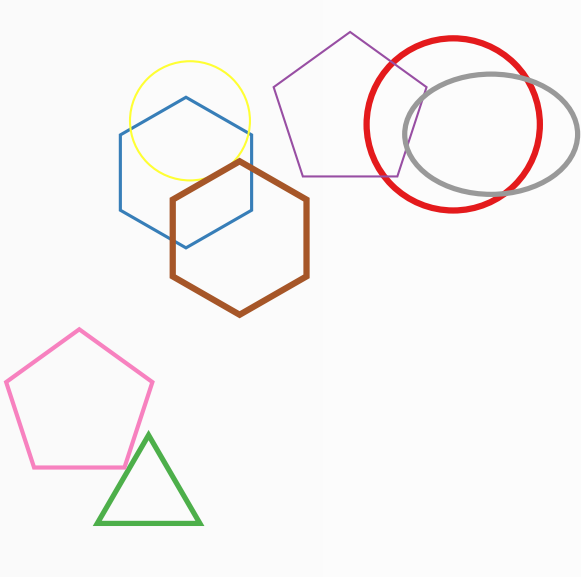[{"shape": "circle", "thickness": 3, "radius": 0.75, "center": [0.78, 0.784]}, {"shape": "hexagon", "thickness": 1.5, "radius": 0.65, "center": [0.32, 0.7]}, {"shape": "triangle", "thickness": 2.5, "radius": 0.51, "center": [0.256, 0.144]}, {"shape": "pentagon", "thickness": 1, "radius": 0.69, "center": [0.602, 0.805]}, {"shape": "circle", "thickness": 1, "radius": 0.52, "center": [0.327, 0.79]}, {"shape": "hexagon", "thickness": 3, "radius": 0.66, "center": [0.412, 0.587]}, {"shape": "pentagon", "thickness": 2, "radius": 0.66, "center": [0.136, 0.297]}, {"shape": "oval", "thickness": 2.5, "radius": 0.74, "center": [0.845, 0.767]}]